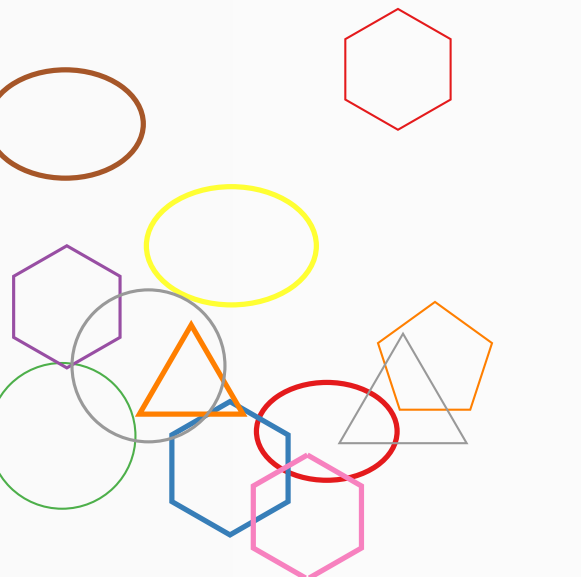[{"shape": "oval", "thickness": 2.5, "radius": 0.61, "center": [0.562, 0.252]}, {"shape": "hexagon", "thickness": 1, "radius": 0.52, "center": [0.685, 0.879]}, {"shape": "hexagon", "thickness": 2.5, "radius": 0.58, "center": [0.396, 0.188]}, {"shape": "circle", "thickness": 1, "radius": 0.63, "center": [0.107, 0.244]}, {"shape": "hexagon", "thickness": 1.5, "radius": 0.53, "center": [0.115, 0.468]}, {"shape": "triangle", "thickness": 2.5, "radius": 0.51, "center": [0.329, 0.333]}, {"shape": "pentagon", "thickness": 1, "radius": 0.52, "center": [0.748, 0.373]}, {"shape": "oval", "thickness": 2.5, "radius": 0.73, "center": [0.398, 0.574]}, {"shape": "oval", "thickness": 2.5, "radius": 0.67, "center": [0.113, 0.784]}, {"shape": "hexagon", "thickness": 2.5, "radius": 0.54, "center": [0.529, 0.104]}, {"shape": "circle", "thickness": 1.5, "radius": 0.66, "center": [0.255, 0.366]}, {"shape": "triangle", "thickness": 1, "radius": 0.63, "center": [0.693, 0.295]}]